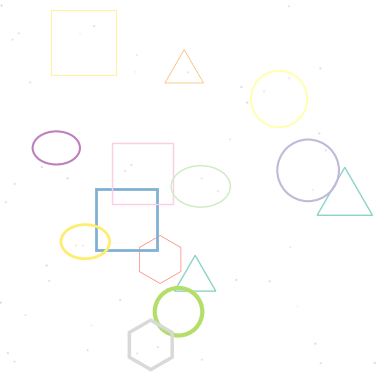[{"shape": "triangle", "thickness": 1, "radius": 0.42, "center": [0.896, 0.482]}, {"shape": "triangle", "thickness": 1, "radius": 0.31, "center": [0.507, 0.275]}, {"shape": "circle", "thickness": 1.5, "radius": 0.37, "center": [0.725, 0.743]}, {"shape": "circle", "thickness": 1.5, "radius": 0.4, "center": [0.8, 0.557]}, {"shape": "hexagon", "thickness": 0.5, "radius": 0.31, "center": [0.416, 0.326]}, {"shape": "square", "thickness": 2, "radius": 0.4, "center": [0.329, 0.43]}, {"shape": "triangle", "thickness": 0.5, "radius": 0.29, "center": [0.478, 0.813]}, {"shape": "circle", "thickness": 3, "radius": 0.31, "center": [0.464, 0.19]}, {"shape": "square", "thickness": 1, "radius": 0.4, "center": [0.371, 0.55]}, {"shape": "hexagon", "thickness": 2.5, "radius": 0.32, "center": [0.392, 0.104]}, {"shape": "oval", "thickness": 1.5, "radius": 0.31, "center": [0.146, 0.616]}, {"shape": "oval", "thickness": 1, "radius": 0.38, "center": [0.521, 0.516]}, {"shape": "oval", "thickness": 2, "radius": 0.32, "center": [0.222, 0.372]}, {"shape": "square", "thickness": 0.5, "radius": 0.42, "center": [0.217, 0.89]}]